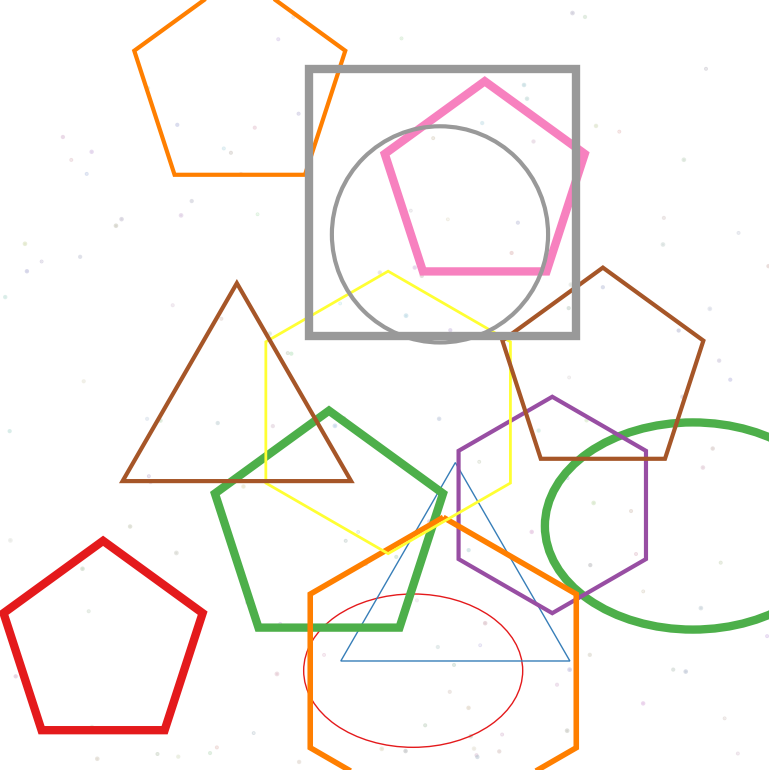[{"shape": "pentagon", "thickness": 3, "radius": 0.68, "center": [0.134, 0.162]}, {"shape": "oval", "thickness": 0.5, "radius": 0.71, "center": [0.537, 0.129]}, {"shape": "triangle", "thickness": 0.5, "radius": 0.86, "center": [0.591, 0.227]}, {"shape": "pentagon", "thickness": 3, "radius": 0.78, "center": [0.427, 0.311]}, {"shape": "oval", "thickness": 3, "radius": 0.96, "center": [0.9, 0.317]}, {"shape": "hexagon", "thickness": 1.5, "radius": 0.7, "center": [0.717, 0.344]}, {"shape": "pentagon", "thickness": 1.5, "radius": 0.72, "center": [0.311, 0.89]}, {"shape": "hexagon", "thickness": 2, "radius": 1.0, "center": [0.576, 0.129]}, {"shape": "hexagon", "thickness": 1, "radius": 0.92, "center": [0.504, 0.464]}, {"shape": "triangle", "thickness": 1.5, "radius": 0.86, "center": [0.308, 0.461]}, {"shape": "pentagon", "thickness": 1.5, "radius": 0.69, "center": [0.783, 0.515]}, {"shape": "pentagon", "thickness": 3, "radius": 0.68, "center": [0.63, 0.758]}, {"shape": "circle", "thickness": 1.5, "radius": 0.7, "center": [0.571, 0.696]}, {"shape": "square", "thickness": 3, "radius": 0.87, "center": [0.575, 0.737]}]